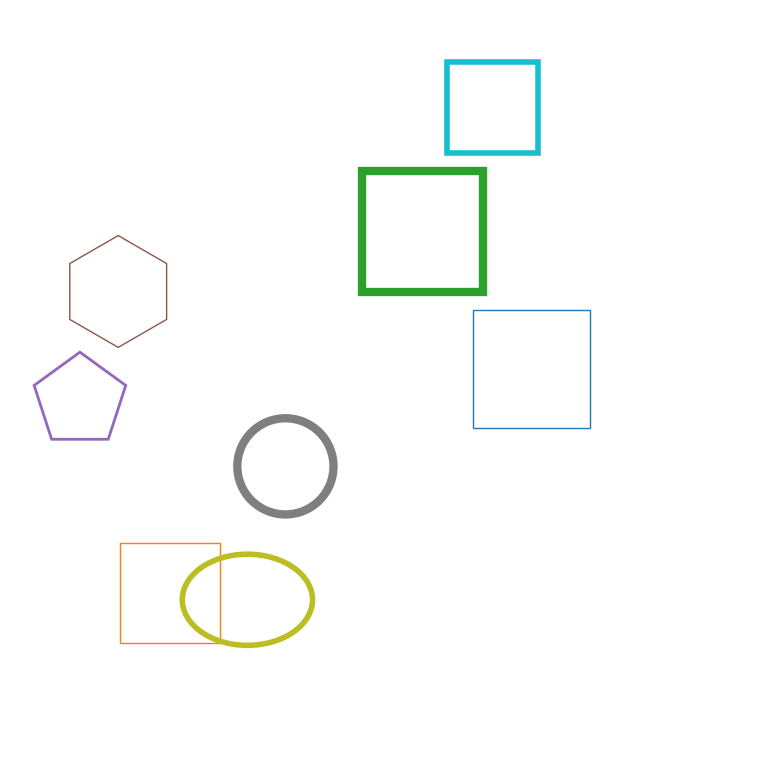[{"shape": "square", "thickness": 0.5, "radius": 0.38, "center": [0.69, 0.521]}, {"shape": "square", "thickness": 0.5, "radius": 0.32, "center": [0.22, 0.23]}, {"shape": "square", "thickness": 3, "radius": 0.39, "center": [0.549, 0.699]}, {"shape": "pentagon", "thickness": 1, "radius": 0.31, "center": [0.104, 0.48]}, {"shape": "hexagon", "thickness": 0.5, "radius": 0.36, "center": [0.154, 0.621]}, {"shape": "circle", "thickness": 3, "radius": 0.31, "center": [0.371, 0.394]}, {"shape": "oval", "thickness": 2, "radius": 0.42, "center": [0.321, 0.221]}, {"shape": "square", "thickness": 2, "radius": 0.29, "center": [0.639, 0.861]}]